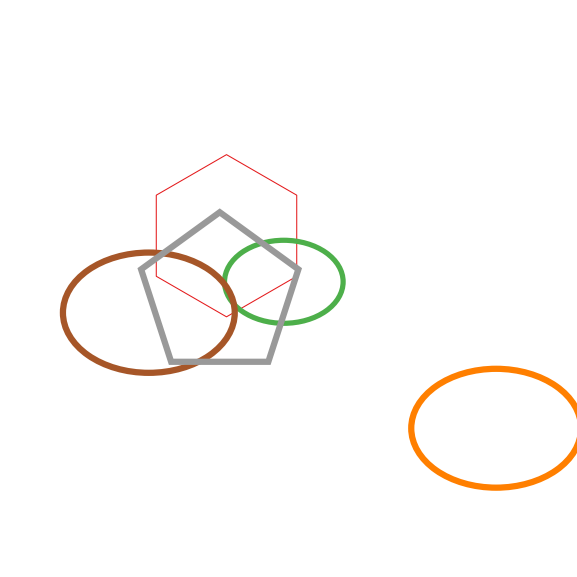[{"shape": "hexagon", "thickness": 0.5, "radius": 0.7, "center": [0.392, 0.591]}, {"shape": "oval", "thickness": 2.5, "radius": 0.51, "center": [0.491, 0.511]}, {"shape": "oval", "thickness": 3, "radius": 0.74, "center": [0.859, 0.258]}, {"shape": "oval", "thickness": 3, "radius": 0.74, "center": [0.258, 0.458]}, {"shape": "pentagon", "thickness": 3, "radius": 0.72, "center": [0.381, 0.488]}]